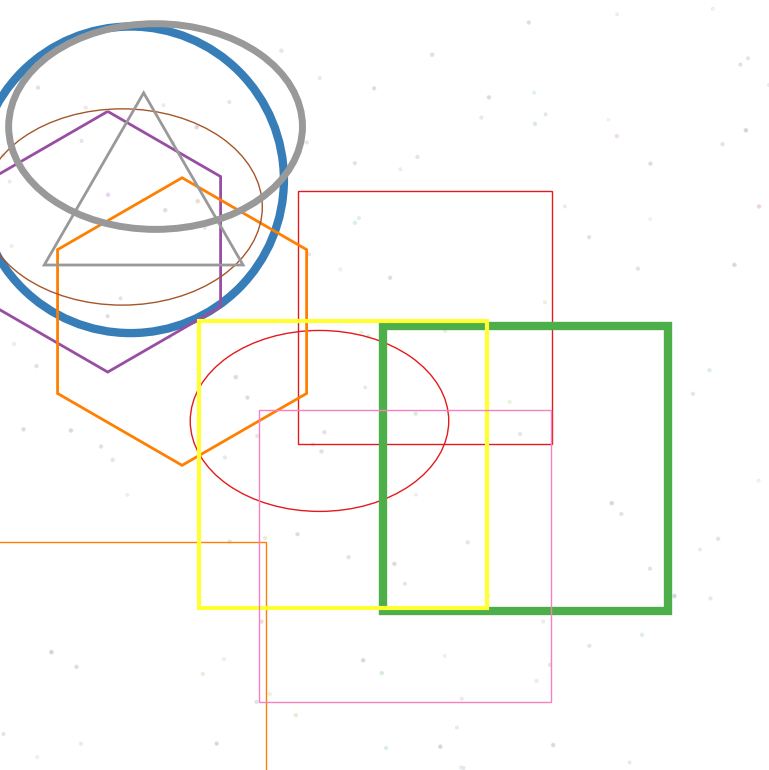[{"shape": "oval", "thickness": 0.5, "radius": 0.84, "center": [0.415, 0.453]}, {"shape": "square", "thickness": 0.5, "radius": 0.82, "center": [0.552, 0.587]}, {"shape": "circle", "thickness": 3, "radius": 1.0, "center": [0.17, 0.766]}, {"shape": "square", "thickness": 3, "radius": 0.93, "center": [0.683, 0.392]}, {"shape": "hexagon", "thickness": 1, "radius": 0.85, "center": [0.14, 0.686]}, {"shape": "hexagon", "thickness": 1, "radius": 0.93, "center": [0.236, 0.582]}, {"shape": "square", "thickness": 0.5, "radius": 0.9, "center": [0.164, 0.115]}, {"shape": "square", "thickness": 1.5, "radius": 0.93, "center": [0.446, 0.397]}, {"shape": "oval", "thickness": 0.5, "radius": 0.91, "center": [0.159, 0.731]}, {"shape": "square", "thickness": 0.5, "radius": 0.95, "center": [0.526, 0.278]}, {"shape": "oval", "thickness": 2.5, "radius": 0.95, "center": [0.202, 0.836]}, {"shape": "triangle", "thickness": 1, "radius": 0.75, "center": [0.187, 0.73]}]